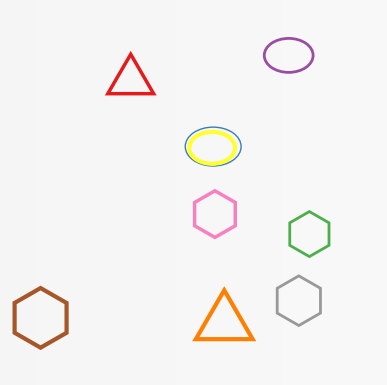[{"shape": "triangle", "thickness": 2.5, "radius": 0.34, "center": [0.337, 0.791]}, {"shape": "oval", "thickness": 1, "radius": 0.36, "center": [0.55, 0.619]}, {"shape": "hexagon", "thickness": 2, "radius": 0.29, "center": [0.798, 0.392]}, {"shape": "oval", "thickness": 2, "radius": 0.32, "center": [0.745, 0.856]}, {"shape": "triangle", "thickness": 3, "radius": 0.42, "center": [0.579, 0.161]}, {"shape": "oval", "thickness": 3, "radius": 0.3, "center": [0.547, 0.616]}, {"shape": "hexagon", "thickness": 3, "radius": 0.39, "center": [0.105, 0.174]}, {"shape": "hexagon", "thickness": 2.5, "radius": 0.3, "center": [0.555, 0.444]}, {"shape": "hexagon", "thickness": 2, "radius": 0.32, "center": [0.771, 0.219]}]